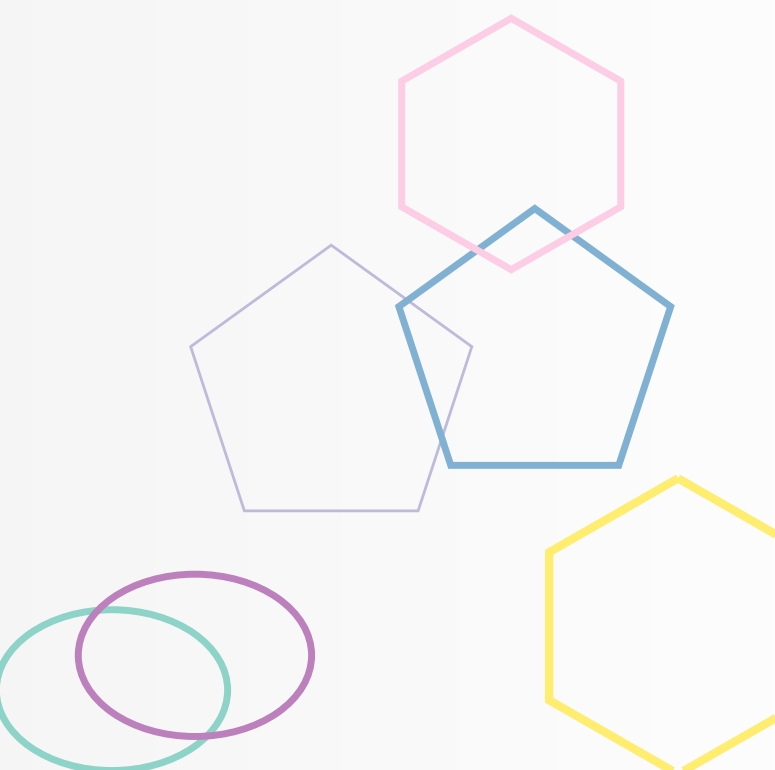[{"shape": "oval", "thickness": 2.5, "radius": 0.75, "center": [0.145, 0.104]}, {"shape": "pentagon", "thickness": 1, "radius": 0.95, "center": [0.427, 0.491]}, {"shape": "pentagon", "thickness": 2.5, "radius": 0.92, "center": [0.69, 0.545]}, {"shape": "hexagon", "thickness": 2.5, "radius": 0.82, "center": [0.66, 0.813]}, {"shape": "oval", "thickness": 2.5, "radius": 0.75, "center": [0.252, 0.149]}, {"shape": "hexagon", "thickness": 3, "radius": 0.96, "center": [0.875, 0.187]}]